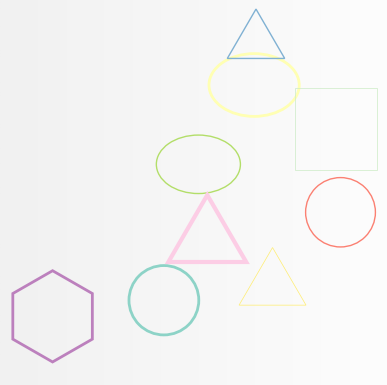[{"shape": "circle", "thickness": 2, "radius": 0.45, "center": [0.423, 0.22]}, {"shape": "oval", "thickness": 2, "radius": 0.58, "center": [0.656, 0.779]}, {"shape": "circle", "thickness": 1, "radius": 0.45, "center": [0.879, 0.449]}, {"shape": "triangle", "thickness": 1, "radius": 0.43, "center": [0.661, 0.891]}, {"shape": "oval", "thickness": 1, "radius": 0.54, "center": [0.512, 0.573]}, {"shape": "triangle", "thickness": 3, "radius": 0.58, "center": [0.535, 0.377]}, {"shape": "hexagon", "thickness": 2, "radius": 0.59, "center": [0.136, 0.178]}, {"shape": "square", "thickness": 0.5, "radius": 0.53, "center": [0.867, 0.666]}, {"shape": "triangle", "thickness": 0.5, "radius": 0.5, "center": [0.703, 0.257]}]